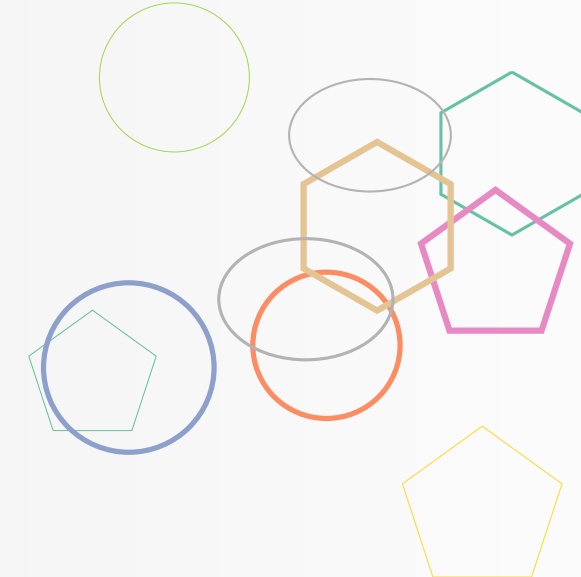[{"shape": "hexagon", "thickness": 1.5, "radius": 0.71, "center": [0.881, 0.733]}, {"shape": "pentagon", "thickness": 0.5, "radius": 0.58, "center": [0.159, 0.347]}, {"shape": "circle", "thickness": 2.5, "radius": 0.63, "center": [0.562, 0.401]}, {"shape": "circle", "thickness": 2.5, "radius": 0.73, "center": [0.222, 0.363]}, {"shape": "pentagon", "thickness": 3, "radius": 0.67, "center": [0.853, 0.536]}, {"shape": "circle", "thickness": 0.5, "radius": 0.65, "center": [0.3, 0.865]}, {"shape": "pentagon", "thickness": 0.5, "radius": 0.72, "center": [0.83, 0.117]}, {"shape": "hexagon", "thickness": 3, "radius": 0.73, "center": [0.649, 0.607]}, {"shape": "oval", "thickness": 1.5, "radius": 0.75, "center": [0.526, 0.481]}, {"shape": "oval", "thickness": 1, "radius": 0.7, "center": [0.637, 0.765]}]